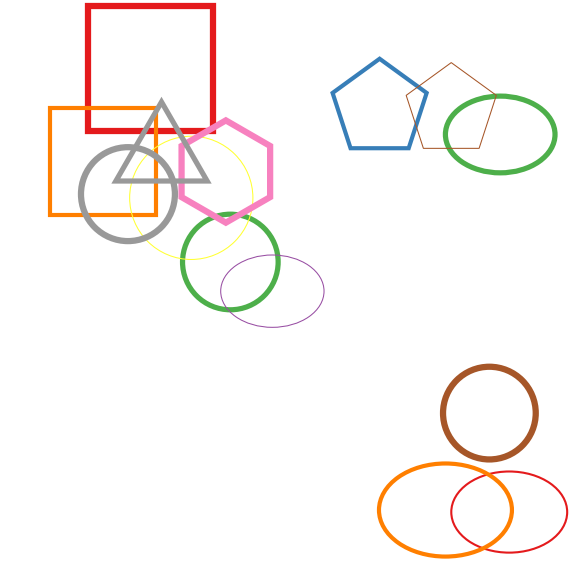[{"shape": "oval", "thickness": 1, "radius": 0.5, "center": [0.882, 0.112]}, {"shape": "square", "thickness": 3, "radius": 0.54, "center": [0.26, 0.88]}, {"shape": "pentagon", "thickness": 2, "radius": 0.43, "center": [0.657, 0.812]}, {"shape": "oval", "thickness": 2.5, "radius": 0.47, "center": [0.866, 0.766]}, {"shape": "circle", "thickness": 2.5, "radius": 0.41, "center": [0.399, 0.545]}, {"shape": "oval", "thickness": 0.5, "radius": 0.45, "center": [0.472, 0.495]}, {"shape": "square", "thickness": 2, "radius": 0.46, "center": [0.178, 0.72]}, {"shape": "oval", "thickness": 2, "radius": 0.58, "center": [0.771, 0.116]}, {"shape": "circle", "thickness": 0.5, "radius": 0.53, "center": [0.331, 0.657]}, {"shape": "pentagon", "thickness": 0.5, "radius": 0.41, "center": [0.781, 0.809]}, {"shape": "circle", "thickness": 3, "radius": 0.4, "center": [0.847, 0.284]}, {"shape": "hexagon", "thickness": 3, "radius": 0.44, "center": [0.391, 0.702]}, {"shape": "circle", "thickness": 3, "radius": 0.41, "center": [0.222, 0.663]}, {"shape": "triangle", "thickness": 2.5, "radius": 0.46, "center": [0.28, 0.731]}]